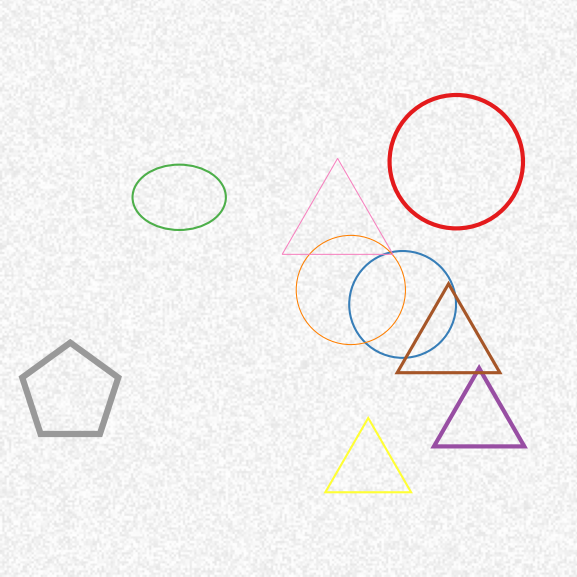[{"shape": "circle", "thickness": 2, "radius": 0.58, "center": [0.79, 0.719]}, {"shape": "circle", "thickness": 1, "radius": 0.46, "center": [0.697, 0.472]}, {"shape": "oval", "thickness": 1, "radius": 0.4, "center": [0.31, 0.657]}, {"shape": "triangle", "thickness": 2, "radius": 0.45, "center": [0.83, 0.271]}, {"shape": "circle", "thickness": 0.5, "radius": 0.47, "center": [0.608, 0.497]}, {"shape": "triangle", "thickness": 1, "radius": 0.43, "center": [0.638, 0.19]}, {"shape": "triangle", "thickness": 1.5, "radius": 0.51, "center": [0.777, 0.405]}, {"shape": "triangle", "thickness": 0.5, "radius": 0.55, "center": [0.585, 0.614]}, {"shape": "pentagon", "thickness": 3, "radius": 0.44, "center": [0.122, 0.318]}]